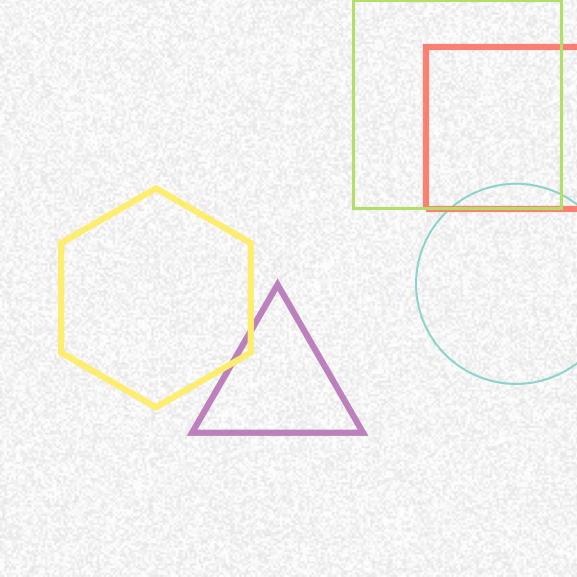[{"shape": "circle", "thickness": 1, "radius": 0.87, "center": [0.894, 0.508]}, {"shape": "square", "thickness": 3, "radius": 0.7, "center": [0.879, 0.777]}, {"shape": "square", "thickness": 1.5, "radius": 0.9, "center": [0.792, 0.818]}, {"shape": "triangle", "thickness": 3, "radius": 0.86, "center": [0.481, 0.335]}, {"shape": "hexagon", "thickness": 3, "radius": 0.95, "center": [0.27, 0.483]}]